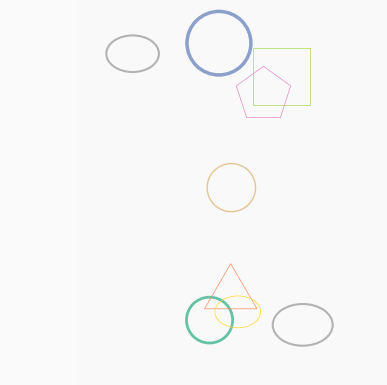[{"shape": "circle", "thickness": 2, "radius": 0.3, "center": [0.541, 0.169]}, {"shape": "triangle", "thickness": 0.5, "radius": 0.39, "center": [0.595, 0.237]}, {"shape": "circle", "thickness": 2.5, "radius": 0.41, "center": [0.565, 0.888]}, {"shape": "pentagon", "thickness": 0.5, "radius": 0.37, "center": [0.68, 0.754]}, {"shape": "square", "thickness": 0.5, "radius": 0.37, "center": [0.727, 0.8]}, {"shape": "oval", "thickness": 0.5, "radius": 0.3, "center": [0.614, 0.19]}, {"shape": "circle", "thickness": 1, "radius": 0.31, "center": [0.597, 0.513]}, {"shape": "oval", "thickness": 1.5, "radius": 0.34, "center": [0.342, 0.86]}, {"shape": "oval", "thickness": 1.5, "radius": 0.39, "center": [0.781, 0.156]}]